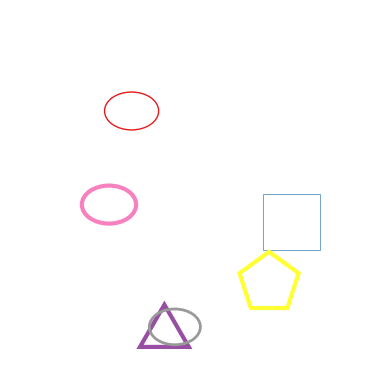[{"shape": "oval", "thickness": 1, "radius": 0.35, "center": [0.342, 0.712]}, {"shape": "square", "thickness": 0.5, "radius": 0.37, "center": [0.757, 0.424]}, {"shape": "triangle", "thickness": 3, "radius": 0.37, "center": [0.427, 0.135]}, {"shape": "pentagon", "thickness": 3, "radius": 0.4, "center": [0.699, 0.265]}, {"shape": "oval", "thickness": 3, "radius": 0.35, "center": [0.283, 0.469]}, {"shape": "oval", "thickness": 2, "radius": 0.33, "center": [0.454, 0.151]}]